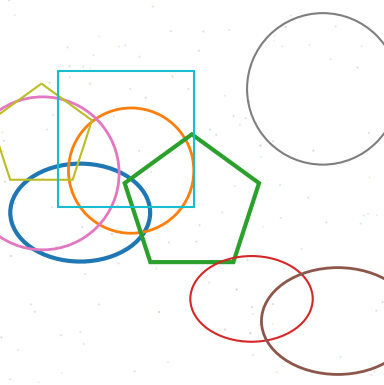[{"shape": "oval", "thickness": 3, "radius": 0.91, "center": [0.208, 0.448]}, {"shape": "circle", "thickness": 2, "radius": 0.81, "center": [0.341, 0.557]}, {"shape": "pentagon", "thickness": 3, "radius": 0.92, "center": [0.498, 0.468]}, {"shape": "oval", "thickness": 1.5, "radius": 0.79, "center": [0.653, 0.224]}, {"shape": "oval", "thickness": 2, "radius": 0.99, "center": [0.877, 0.166]}, {"shape": "circle", "thickness": 2, "radius": 0.99, "center": [0.111, 0.55]}, {"shape": "circle", "thickness": 1.5, "radius": 0.98, "center": [0.838, 0.769]}, {"shape": "pentagon", "thickness": 1.5, "radius": 0.69, "center": [0.108, 0.645]}, {"shape": "square", "thickness": 1.5, "radius": 0.89, "center": [0.328, 0.64]}]